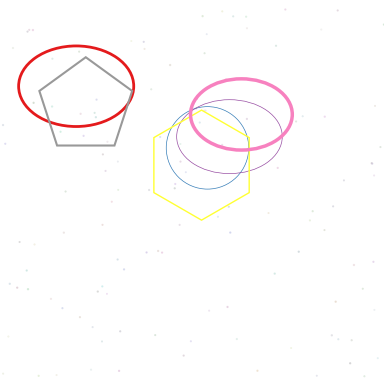[{"shape": "oval", "thickness": 2, "radius": 0.75, "center": [0.198, 0.776]}, {"shape": "circle", "thickness": 0.5, "radius": 0.54, "center": [0.539, 0.616]}, {"shape": "oval", "thickness": 0.5, "radius": 0.69, "center": [0.596, 0.645]}, {"shape": "hexagon", "thickness": 1, "radius": 0.71, "center": [0.523, 0.571]}, {"shape": "oval", "thickness": 2.5, "radius": 0.66, "center": [0.627, 0.703]}, {"shape": "pentagon", "thickness": 1.5, "radius": 0.63, "center": [0.223, 0.725]}]